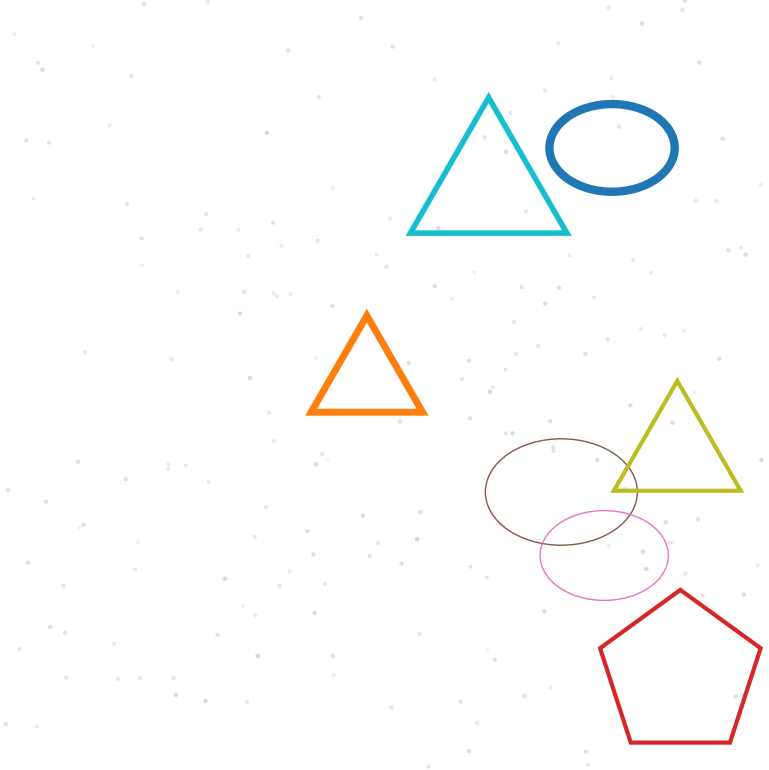[{"shape": "oval", "thickness": 3, "radius": 0.41, "center": [0.795, 0.808]}, {"shape": "triangle", "thickness": 2.5, "radius": 0.42, "center": [0.476, 0.506]}, {"shape": "pentagon", "thickness": 1.5, "radius": 0.55, "center": [0.884, 0.124]}, {"shape": "oval", "thickness": 0.5, "radius": 0.49, "center": [0.729, 0.361]}, {"shape": "oval", "thickness": 0.5, "radius": 0.42, "center": [0.785, 0.279]}, {"shape": "triangle", "thickness": 1.5, "radius": 0.48, "center": [0.88, 0.41]}, {"shape": "triangle", "thickness": 2, "radius": 0.59, "center": [0.635, 0.756]}]